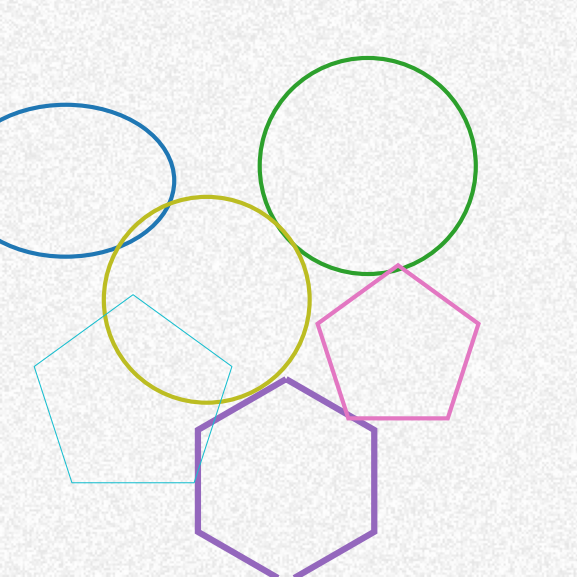[{"shape": "oval", "thickness": 2, "radius": 0.94, "center": [0.114, 0.686]}, {"shape": "circle", "thickness": 2, "radius": 0.94, "center": [0.637, 0.712]}, {"shape": "hexagon", "thickness": 3, "radius": 0.88, "center": [0.495, 0.166]}, {"shape": "pentagon", "thickness": 2, "radius": 0.73, "center": [0.689, 0.393]}, {"shape": "circle", "thickness": 2, "radius": 0.89, "center": [0.358, 0.48]}, {"shape": "pentagon", "thickness": 0.5, "radius": 0.9, "center": [0.23, 0.309]}]